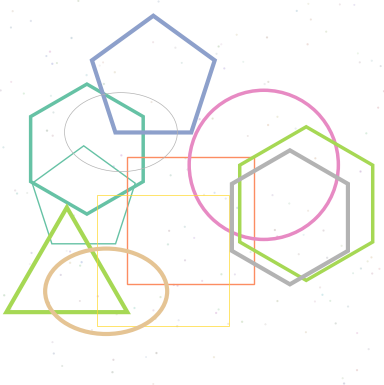[{"shape": "hexagon", "thickness": 2.5, "radius": 0.84, "center": [0.226, 0.613]}, {"shape": "pentagon", "thickness": 1, "radius": 0.7, "center": [0.217, 0.481]}, {"shape": "square", "thickness": 1, "radius": 0.83, "center": [0.494, 0.428]}, {"shape": "pentagon", "thickness": 3, "radius": 0.84, "center": [0.398, 0.792]}, {"shape": "circle", "thickness": 2.5, "radius": 0.97, "center": [0.685, 0.572]}, {"shape": "hexagon", "thickness": 2.5, "radius": 1.0, "center": [0.795, 0.471]}, {"shape": "triangle", "thickness": 3, "radius": 0.91, "center": [0.174, 0.28]}, {"shape": "square", "thickness": 0.5, "radius": 0.85, "center": [0.423, 0.323]}, {"shape": "oval", "thickness": 3, "radius": 0.79, "center": [0.276, 0.243]}, {"shape": "hexagon", "thickness": 3, "radius": 0.87, "center": [0.753, 0.435]}, {"shape": "oval", "thickness": 0.5, "radius": 0.73, "center": [0.314, 0.657]}]